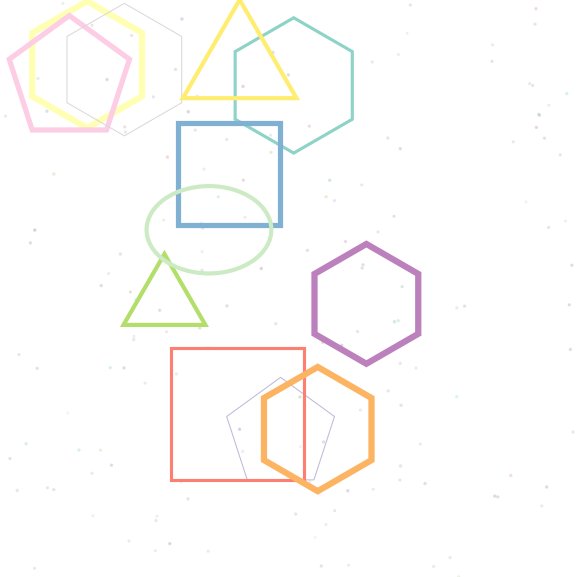[{"shape": "hexagon", "thickness": 1.5, "radius": 0.59, "center": [0.509, 0.851]}, {"shape": "hexagon", "thickness": 3, "radius": 0.55, "center": [0.151, 0.887]}, {"shape": "pentagon", "thickness": 0.5, "radius": 0.49, "center": [0.486, 0.248]}, {"shape": "square", "thickness": 1.5, "radius": 0.57, "center": [0.412, 0.282]}, {"shape": "square", "thickness": 2.5, "radius": 0.44, "center": [0.396, 0.697]}, {"shape": "hexagon", "thickness": 3, "radius": 0.54, "center": [0.55, 0.256]}, {"shape": "triangle", "thickness": 2, "radius": 0.41, "center": [0.285, 0.477]}, {"shape": "pentagon", "thickness": 2.5, "radius": 0.55, "center": [0.12, 0.863]}, {"shape": "hexagon", "thickness": 0.5, "radius": 0.57, "center": [0.215, 0.879]}, {"shape": "hexagon", "thickness": 3, "radius": 0.52, "center": [0.634, 0.473]}, {"shape": "oval", "thickness": 2, "radius": 0.54, "center": [0.362, 0.601]}, {"shape": "triangle", "thickness": 2, "radius": 0.57, "center": [0.415, 0.886]}]